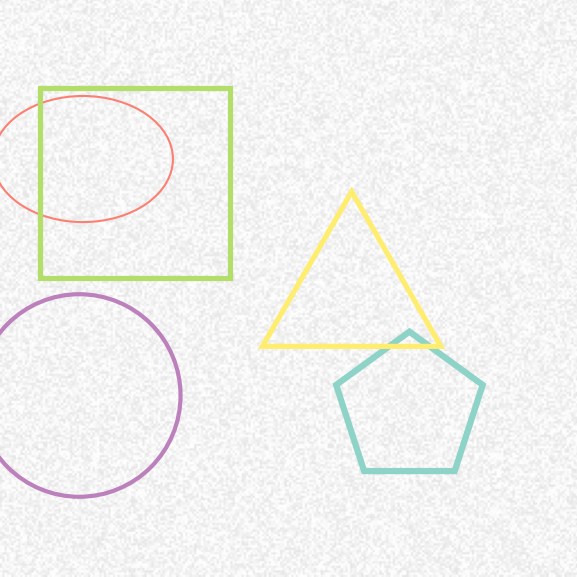[{"shape": "pentagon", "thickness": 3, "radius": 0.67, "center": [0.709, 0.291]}, {"shape": "oval", "thickness": 1, "radius": 0.78, "center": [0.143, 0.724]}, {"shape": "square", "thickness": 2.5, "radius": 0.82, "center": [0.234, 0.682]}, {"shape": "circle", "thickness": 2, "radius": 0.88, "center": [0.137, 0.314]}, {"shape": "triangle", "thickness": 2.5, "radius": 0.89, "center": [0.609, 0.489]}]